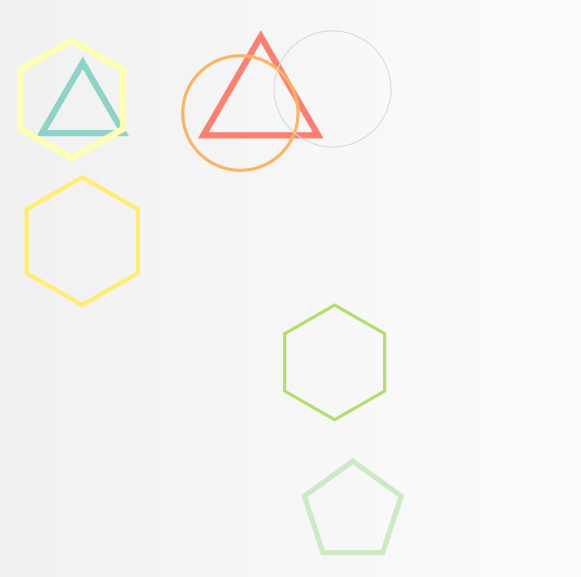[{"shape": "triangle", "thickness": 3, "radius": 0.41, "center": [0.142, 0.809]}, {"shape": "hexagon", "thickness": 3, "radius": 0.51, "center": [0.123, 0.827]}, {"shape": "triangle", "thickness": 3, "radius": 0.57, "center": [0.449, 0.822]}, {"shape": "circle", "thickness": 1.5, "radius": 0.5, "center": [0.414, 0.803]}, {"shape": "hexagon", "thickness": 1.5, "radius": 0.5, "center": [0.576, 0.372]}, {"shape": "circle", "thickness": 0.5, "radius": 0.5, "center": [0.572, 0.845]}, {"shape": "pentagon", "thickness": 2.5, "radius": 0.44, "center": [0.607, 0.113]}, {"shape": "hexagon", "thickness": 2, "radius": 0.55, "center": [0.141, 0.582]}]